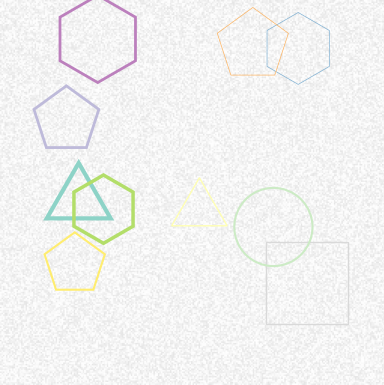[{"shape": "triangle", "thickness": 3, "radius": 0.48, "center": [0.204, 0.481]}, {"shape": "triangle", "thickness": 1, "radius": 0.42, "center": [0.518, 0.455]}, {"shape": "pentagon", "thickness": 2, "radius": 0.44, "center": [0.172, 0.688]}, {"shape": "hexagon", "thickness": 0.5, "radius": 0.47, "center": [0.775, 0.874]}, {"shape": "pentagon", "thickness": 0.5, "radius": 0.49, "center": [0.657, 0.884]}, {"shape": "hexagon", "thickness": 2.5, "radius": 0.44, "center": [0.269, 0.457]}, {"shape": "square", "thickness": 1, "radius": 0.53, "center": [0.797, 0.266]}, {"shape": "hexagon", "thickness": 2, "radius": 0.57, "center": [0.254, 0.899]}, {"shape": "circle", "thickness": 1.5, "radius": 0.51, "center": [0.71, 0.41]}, {"shape": "pentagon", "thickness": 1.5, "radius": 0.41, "center": [0.194, 0.314]}]